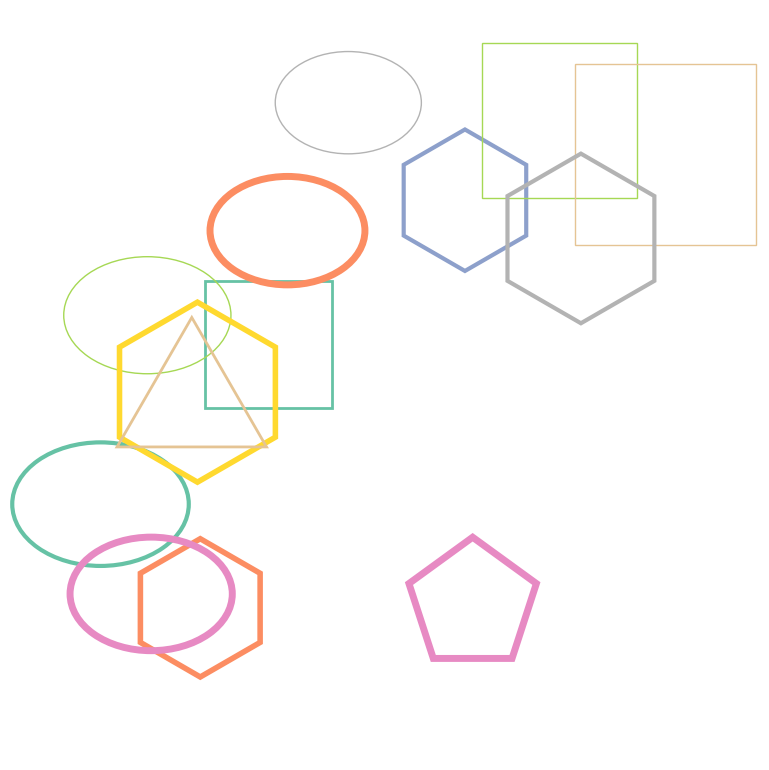[{"shape": "square", "thickness": 1, "radius": 0.41, "center": [0.349, 0.553]}, {"shape": "oval", "thickness": 1.5, "radius": 0.57, "center": [0.131, 0.345]}, {"shape": "oval", "thickness": 2.5, "radius": 0.5, "center": [0.373, 0.7]}, {"shape": "hexagon", "thickness": 2, "radius": 0.45, "center": [0.26, 0.211]}, {"shape": "hexagon", "thickness": 1.5, "radius": 0.46, "center": [0.604, 0.74]}, {"shape": "oval", "thickness": 2.5, "radius": 0.53, "center": [0.196, 0.229]}, {"shape": "pentagon", "thickness": 2.5, "radius": 0.43, "center": [0.614, 0.215]}, {"shape": "square", "thickness": 0.5, "radius": 0.5, "center": [0.726, 0.844]}, {"shape": "oval", "thickness": 0.5, "radius": 0.54, "center": [0.191, 0.591]}, {"shape": "hexagon", "thickness": 2, "radius": 0.58, "center": [0.256, 0.491]}, {"shape": "triangle", "thickness": 1, "radius": 0.56, "center": [0.249, 0.476]}, {"shape": "square", "thickness": 0.5, "radius": 0.59, "center": [0.864, 0.799]}, {"shape": "oval", "thickness": 0.5, "radius": 0.47, "center": [0.452, 0.867]}, {"shape": "hexagon", "thickness": 1.5, "radius": 0.55, "center": [0.754, 0.69]}]